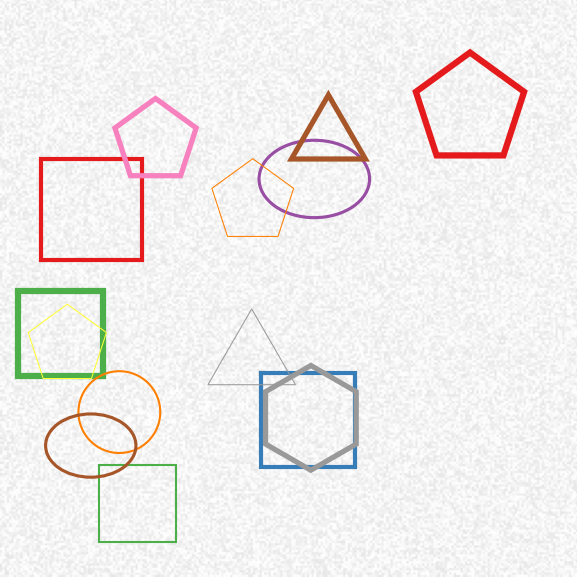[{"shape": "square", "thickness": 2, "radius": 0.44, "center": [0.158, 0.637]}, {"shape": "pentagon", "thickness": 3, "radius": 0.49, "center": [0.814, 0.81]}, {"shape": "square", "thickness": 2, "radius": 0.41, "center": [0.533, 0.272]}, {"shape": "square", "thickness": 1, "radius": 0.33, "center": [0.238, 0.128]}, {"shape": "square", "thickness": 3, "radius": 0.37, "center": [0.105, 0.422]}, {"shape": "oval", "thickness": 1.5, "radius": 0.48, "center": [0.544, 0.689]}, {"shape": "circle", "thickness": 1, "radius": 0.35, "center": [0.207, 0.286]}, {"shape": "pentagon", "thickness": 0.5, "radius": 0.37, "center": [0.438, 0.65]}, {"shape": "pentagon", "thickness": 0.5, "radius": 0.36, "center": [0.117, 0.401]}, {"shape": "triangle", "thickness": 2.5, "radius": 0.37, "center": [0.569, 0.761]}, {"shape": "oval", "thickness": 1.5, "radius": 0.39, "center": [0.157, 0.228]}, {"shape": "pentagon", "thickness": 2.5, "radius": 0.37, "center": [0.269, 0.755]}, {"shape": "hexagon", "thickness": 2.5, "radius": 0.45, "center": [0.538, 0.276]}, {"shape": "triangle", "thickness": 0.5, "radius": 0.44, "center": [0.436, 0.377]}]